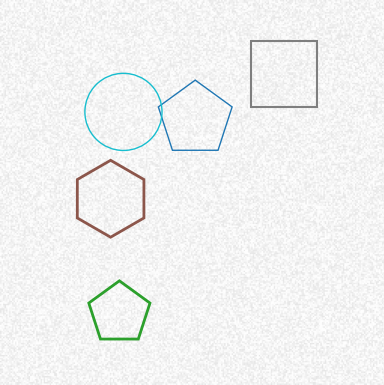[{"shape": "pentagon", "thickness": 1, "radius": 0.5, "center": [0.507, 0.691]}, {"shape": "pentagon", "thickness": 2, "radius": 0.42, "center": [0.31, 0.187]}, {"shape": "hexagon", "thickness": 2, "radius": 0.5, "center": [0.287, 0.484]}, {"shape": "square", "thickness": 1.5, "radius": 0.43, "center": [0.737, 0.807]}, {"shape": "circle", "thickness": 1, "radius": 0.5, "center": [0.321, 0.709]}]